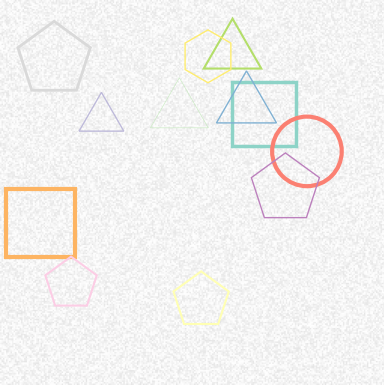[{"shape": "square", "thickness": 2.5, "radius": 0.41, "center": [0.685, 0.703]}, {"shape": "pentagon", "thickness": 1.5, "radius": 0.38, "center": [0.522, 0.22]}, {"shape": "triangle", "thickness": 1, "radius": 0.34, "center": [0.263, 0.693]}, {"shape": "circle", "thickness": 3, "radius": 0.45, "center": [0.797, 0.607]}, {"shape": "triangle", "thickness": 1, "radius": 0.45, "center": [0.64, 0.726]}, {"shape": "square", "thickness": 3, "radius": 0.44, "center": [0.105, 0.42]}, {"shape": "triangle", "thickness": 1.5, "radius": 0.43, "center": [0.604, 0.865]}, {"shape": "pentagon", "thickness": 1.5, "radius": 0.35, "center": [0.185, 0.263]}, {"shape": "pentagon", "thickness": 2, "radius": 0.49, "center": [0.141, 0.846]}, {"shape": "pentagon", "thickness": 1, "radius": 0.46, "center": [0.741, 0.51]}, {"shape": "triangle", "thickness": 0.5, "radius": 0.43, "center": [0.466, 0.711]}, {"shape": "hexagon", "thickness": 1, "radius": 0.34, "center": [0.54, 0.854]}]